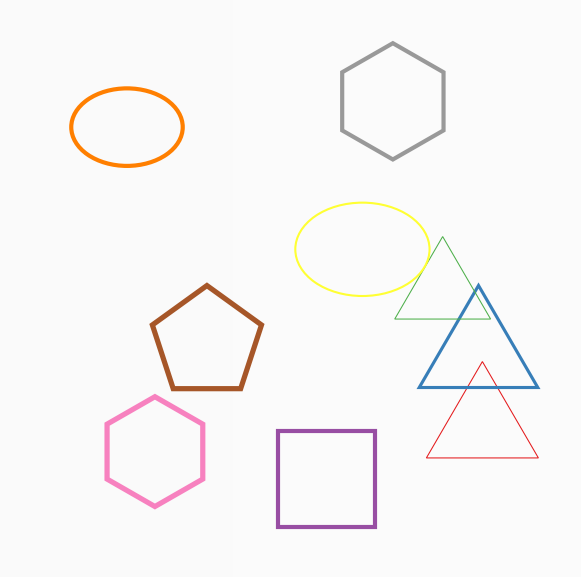[{"shape": "triangle", "thickness": 0.5, "radius": 0.56, "center": [0.83, 0.262]}, {"shape": "triangle", "thickness": 1.5, "radius": 0.59, "center": [0.823, 0.387]}, {"shape": "triangle", "thickness": 0.5, "radius": 0.48, "center": [0.762, 0.494]}, {"shape": "square", "thickness": 2, "radius": 0.41, "center": [0.562, 0.17]}, {"shape": "oval", "thickness": 2, "radius": 0.48, "center": [0.218, 0.779]}, {"shape": "oval", "thickness": 1, "radius": 0.58, "center": [0.624, 0.567]}, {"shape": "pentagon", "thickness": 2.5, "radius": 0.49, "center": [0.356, 0.406]}, {"shape": "hexagon", "thickness": 2.5, "radius": 0.48, "center": [0.267, 0.217]}, {"shape": "hexagon", "thickness": 2, "radius": 0.5, "center": [0.676, 0.824]}]